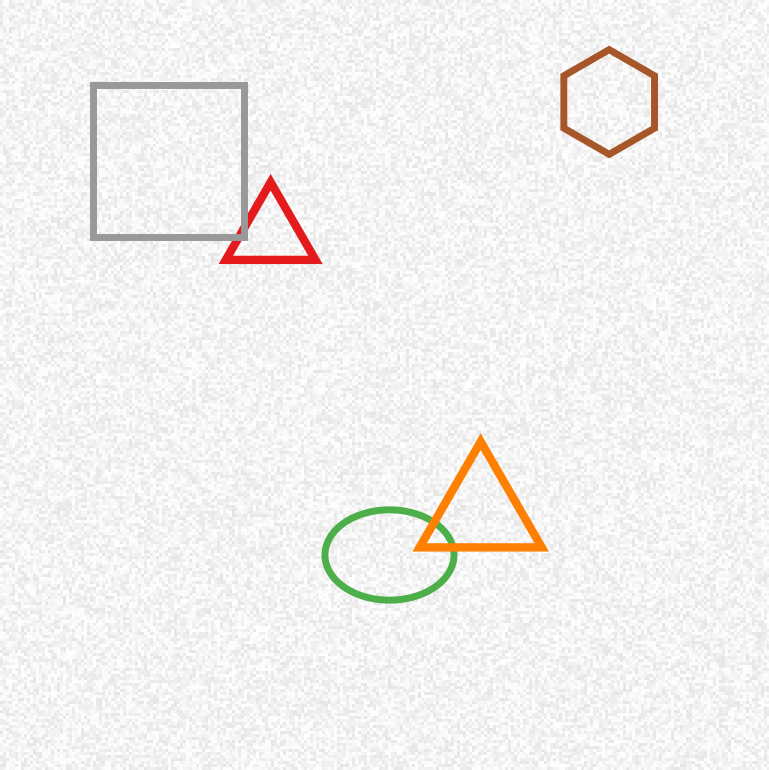[{"shape": "triangle", "thickness": 3, "radius": 0.34, "center": [0.351, 0.696]}, {"shape": "oval", "thickness": 2.5, "radius": 0.42, "center": [0.506, 0.279]}, {"shape": "triangle", "thickness": 3, "radius": 0.46, "center": [0.624, 0.335]}, {"shape": "hexagon", "thickness": 2.5, "radius": 0.34, "center": [0.791, 0.868]}, {"shape": "square", "thickness": 2.5, "radius": 0.49, "center": [0.219, 0.791]}]